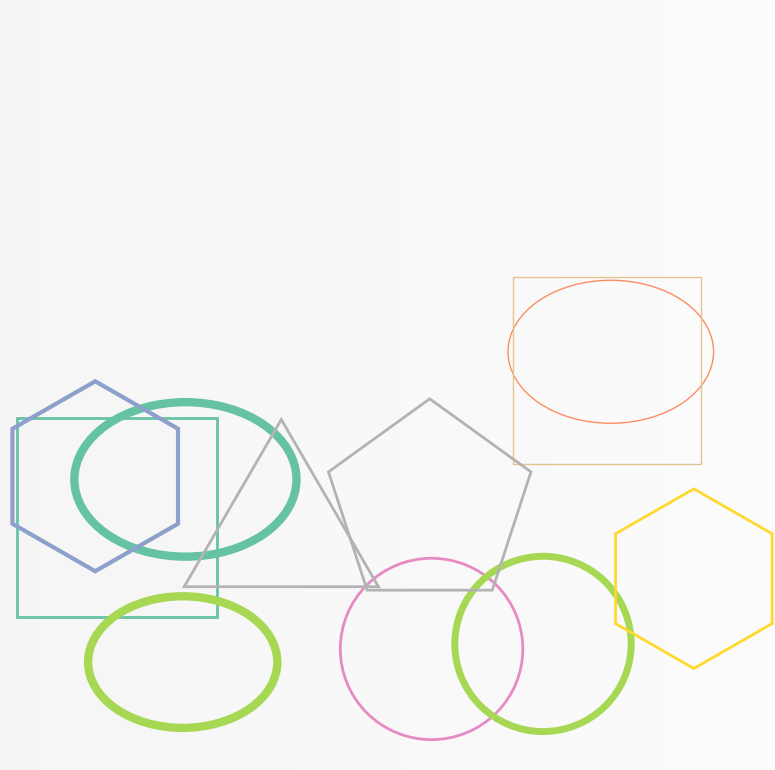[{"shape": "square", "thickness": 1, "radius": 0.65, "center": [0.151, 0.328]}, {"shape": "oval", "thickness": 3, "radius": 0.72, "center": [0.239, 0.377]}, {"shape": "oval", "thickness": 0.5, "radius": 0.66, "center": [0.788, 0.543]}, {"shape": "hexagon", "thickness": 1.5, "radius": 0.62, "center": [0.123, 0.381]}, {"shape": "circle", "thickness": 1, "radius": 0.59, "center": [0.557, 0.157]}, {"shape": "circle", "thickness": 2.5, "radius": 0.57, "center": [0.701, 0.164]}, {"shape": "oval", "thickness": 3, "radius": 0.61, "center": [0.236, 0.14]}, {"shape": "hexagon", "thickness": 1, "radius": 0.58, "center": [0.895, 0.248]}, {"shape": "square", "thickness": 0.5, "radius": 0.61, "center": [0.783, 0.519]}, {"shape": "triangle", "thickness": 1, "radius": 0.72, "center": [0.363, 0.31]}, {"shape": "pentagon", "thickness": 1, "radius": 0.69, "center": [0.554, 0.345]}]